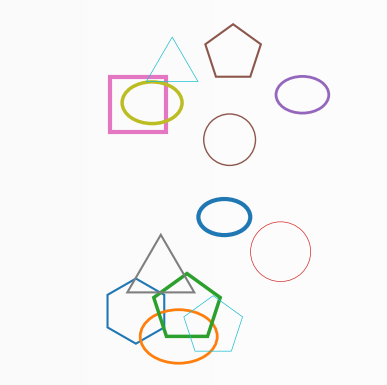[{"shape": "oval", "thickness": 3, "radius": 0.33, "center": [0.579, 0.436]}, {"shape": "hexagon", "thickness": 1.5, "radius": 0.42, "center": [0.351, 0.192]}, {"shape": "oval", "thickness": 2, "radius": 0.5, "center": [0.461, 0.126]}, {"shape": "pentagon", "thickness": 2.5, "radius": 0.45, "center": [0.483, 0.199]}, {"shape": "circle", "thickness": 0.5, "radius": 0.39, "center": [0.724, 0.346]}, {"shape": "oval", "thickness": 2, "radius": 0.34, "center": [0.78, 0.754]}, {"shape": "pentagon", "thickness": 1.5, "radius": 0.38, "center": [0.602, 0.862]}, {"shape": "circle", "thickness": 1, "radius": 0.33, "center": [0.593, 0.637]}, {"shape": "square", "thickness": 3, "radius": 0.36, "center": [0.356, 0.729]}, {"shape": "triangle", "thickness": 1.5, "radius": 0.5, "center": [0.415, 0.29]}, {"shape": "oval", "thickness": 2.5, "radius": 0.39, "center": [0.392, 0.733]}, {"shape": "triangle", "thickness": 0.5, "radius": 0.39, "center": [0.444, 0.827]}, {"shape": "pentagon", "thickness": 0.5, "radius": 0.4, "center": [0.55, 0.152]}]